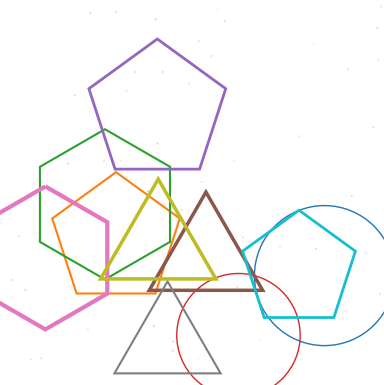[{"shape": "circle", "thickness": 1, "radius": 0.91, "center": [0.843, 0.284]}, {"shape": "pentagon", "thickness": 1.5, "radius": 0.87, "center": [0.301, 0.379]}, {"shape": "hexagon", "thickness": 1.5, "radius": 0.98, "center": [0.273, 0.469]}, {"shape": "circle", "thickness": 1, "radius": 0.8, "center": [0.619, 0.129]}, {"shape": "pentagon", "thickness": 2, "radius": 0.93, "center": [0.409, 0.712]}, {"shape": "triangle", "thickness": 2.5, "radius": 0.85, "center": [0.535, 0.331]}, {"shape": "hexagon", "thickness": 3, "radius": 0.93, "center": [0.118, 0.33]}, {"shape": "triangle", "thickness": 1.5, "radius": 0.8, "center": [0.435, 0.11]}, {"shape": "triangle", "thickness": 2.5, "radius": 0.86, "center": [0.411, 0.362]}, {"shape": "pentagon", "thickness": 2, "radius": 0.77, "center": [0.777, 0.3]}]